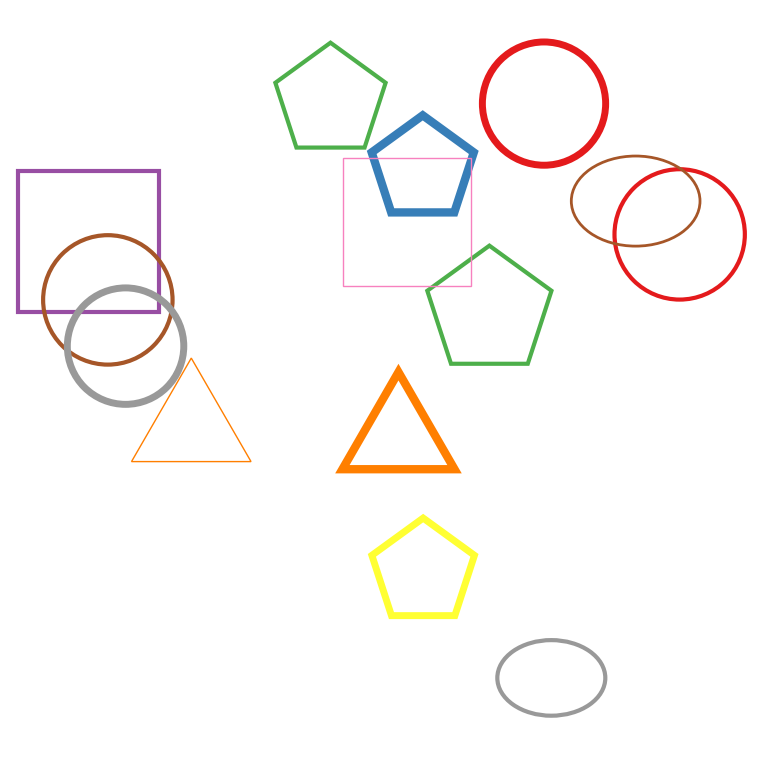[{"shape": "circle", "thickness": 1.5, "radius": 0.42, "center": [0.883, 0.696]}, {"shape": "circle", "thickness": 2.5, "radius": 0.4, "center": [0.707, 0.865]}, {"shape": "pentagon", "thickness": 3, "radius": 0.35, "center": [0.549, 0.781]}, {"shape": "pentagon", "thickness": 1.5, "radius": 0.42, "center": [0.636, 0.596]}, {"shape": "pentagon", "thickness": 1.5, "radius": 0.38, "center": [0.429, 0.869]}, {"shape": "square", "thickness": 1.5, "radius": 0.46, "center": [0.115, 0.686]}, {"shape": "triangle", "thickness": 0.5, "radius": 0.45, "center": [0.248, 0.445]}, {"shape": "triangle", "thickness": 3, "radius": 0.42, "center": [0.517, 0.433]}, {"shape": "pentagon", "thickness": 2.5, "radius": 0.35, "center": [0.55, 0.257]}, {"shape": "oval", "thickness": 1, "radius": 0.42, "center": [0.826, 0.739]}, {"shape": "circle", "thickness": 1.5, "radius": 0.42, "center": [0.14, 0.611]}, {"shape": "square", "thickness": 0.5, "radius": 0.41, "center": [0.529, 0.711]}, {"shape": "circle", "thickness": 2.5, "radius": 0.38, "center": [0.163, 0.55]}, {"shape": "oval", "thickness": 1.5, "radius": 0.35, "center": [0.716, 0.12]}]